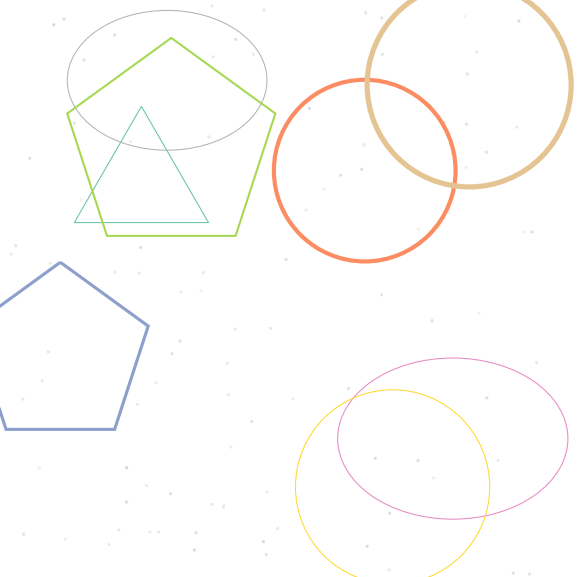[{"shape": "triangle", "thickness": 0.5, "radius": 0.67, "center": [0.245, 0.681]}, {"shape": "circle", "thickness": 2, "radius": 0.79, "center": [0.632, 0.704]}, {"shape": "pentagon", "thickness": 1.5, "radius": 0.8, "center": [0.104, 0.385]}, {"shape": "oval", "thickness": 0.5, "radius": 1.0, "center": [0.784, 0.24]}, {"shape": "pentagon", "thickness": 1, "radius": 0.95, "center": [0.297, 0.744]}, {"shape": "circle", "thickness": 0.5, "radius": 0.84, "center": [0.68, 0.156]}, {"shape": "circle", "thickness": 2.5, "radius": 0.88, "center": [0.812, 0.852]}, {"shape": "oval", "thickness": 0.5, "radius": 0.86, "center": [0.289, 0.86]}]